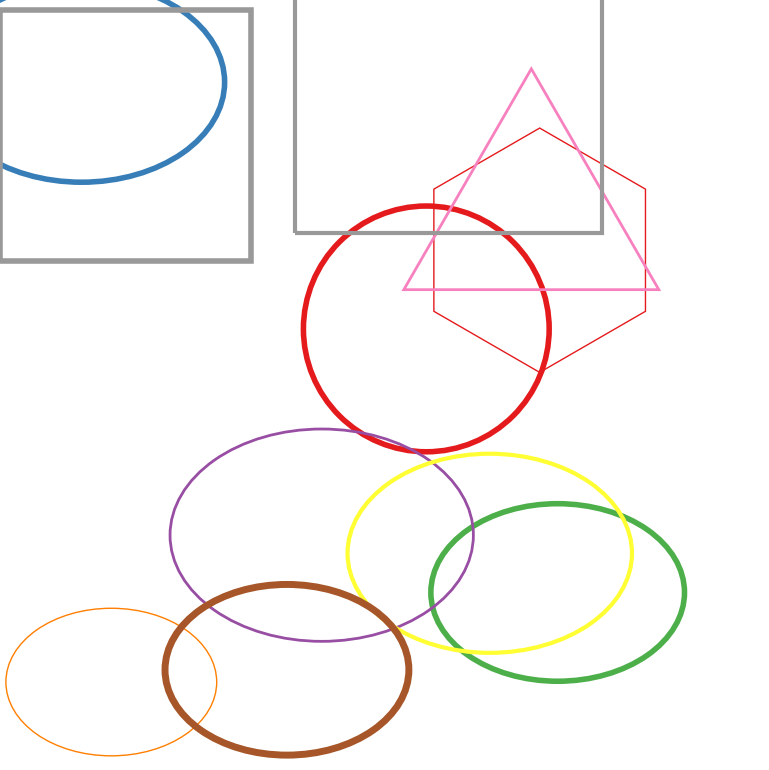[{"shape": "hexagon", "thickness": 0.5, "radius": 0.79, "center": [0.701, 0.675]}, {"shape": "circle", "thickness": 2, "radius": 0.8, "center": [0.554, 0.573]}, {"shape": "oval", "thickness": 2, "radius": 0.93, "center": [0.106, 0.893]}, {"shape": "oval", "thickness": 2, "radius": 0.82, "center": [0.724, 0.231]}, {"shape": "oval", "thickness": 1, "radius": 0.98, "center": [0.418, 0.305]}, {"shape": "oval", "thickness": 0.5, "radius": 0.68, "center": [0.145, 0.114]}, {"shape": "oval", "thickness": 1.5, "radius": 0.92, "center": [0.636, 0.281]}, {"shape": "oval", "thickness": 2.5, "radius": 0.79, "center": [0.373, 0.13]}, {"shape": "triangle", "thickness": 1, "radius": 0.96, "center": [0.69, 0.719]}, {"shape": "square", "thickness": 2, "radius": 0.82, "center": [0.163, 0.824]}, {"shape": "square", "thickness": 1.5, "radius": 1.0, "center": [0.583, 0.896]}]